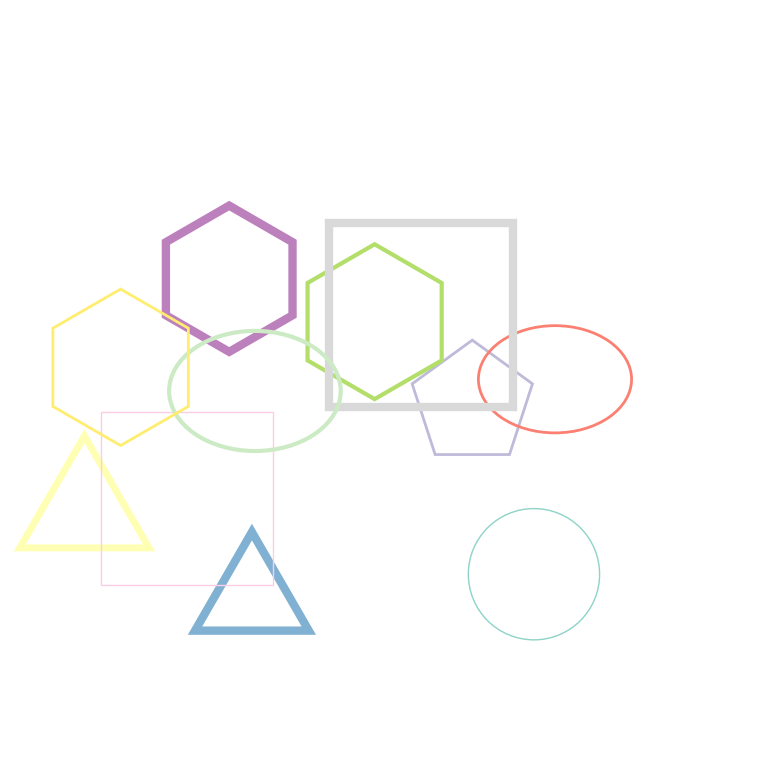[{"shape": "circle", "thickness": 0.5, "radius": 0.43, "center": [0.693, 0.254]}, {"shape": "triangle", "thickness": 2.5, "radius": 0.48, "center": [0.11, 0.337]}, {"shape": "pentagon", "thickness": 1, "radius": 0.41, "center": [0.613, 0.476]}, {"shape": "oval", "thickness": 1, "radius": 0.5, "center": [0.721, 0.507]}, {"shape": "triangle", "thickness": 3, "radius": 0.43, "center": [0.327, 0.224]}, {"shape": "hexagon", "thickness": 1.5, "radius": 0.5, "center": [0.487, 0.582]}, {"shape": "square", "thickness": 0.5, "radius": 0.56, "center": [0.243, 0.352]}, {"shape": "square", "thickness": 3, "radius": 0.6, "center": [0.546, 0.591]}, {"shape": "hexagon", "thickness": 3, "radius": 0.47, "center": [0.298, 0.638]}, {"shape": "oval", "thickness": 1.5, "radius": 0.56, "center": [0.331, 0.492]}, {"shape": "hexagon", "thickness": 1, "radius": 0.51, "center": [0.157, 0.523]}]